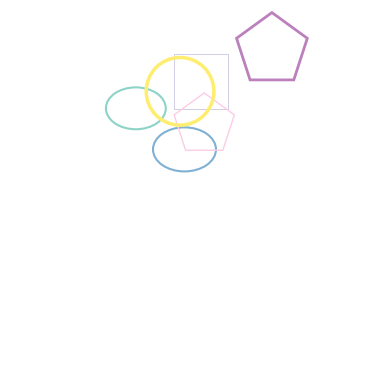[{"shape": "oval", "thickness": 1.5, "radius": 0.39, "center": [0.353, 0.719]}, {"shape": "square", "thickness": 0.5, "radius": 0.35, "center": [0.522, 0.788]}, {"shape": "oval", "thickness": 1.5, "radius": 0.41, "center": [0.479, 0.612]}, {"shape": "pentagon", "thickness": 1, "radius": 0.41, "center": [0.53, 0.676]}, {"shape": "pentagon", "thickness": 2, "radius": 0.48, "center": [0.706, 0.871]}, {"shape": "circle", "thickness": 2.5, "radius": 0.44, "center": [0.468, 0.763]}]